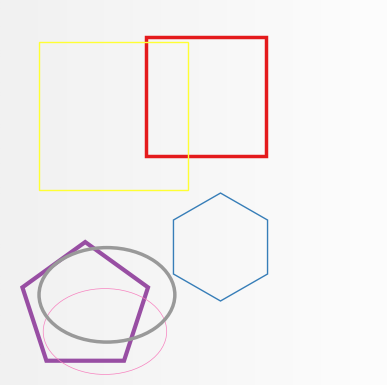[{"shape": "square", "thickness": 2.5, "radius": 0.78, "center": [0.532, 0.75]}, {"shape": "hexagon", "thickness": 1, "radius": 0.7, "center": [0.569, 0.358]}, {"shape": "pentagon", "thickness": 3, "radius": 0.85, "center": [0.22, 0.201]}, {"shape": "square", "thickness": 1, "radius": 0.96, "center": [0.293, 0.698]}, {"shape": "oval", "thickness": 0.5, "radius": 0.8, "center": [0.271, 0.139]}, {"shape": "oval", "thickness": 2.5, "radius": 0.88, "center": [0.276, 0.234]}]